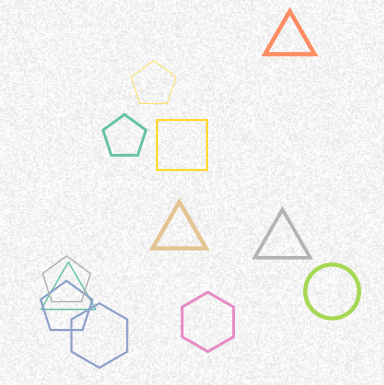[{"shape": "triangle", "thickness": 1, "radius": 0.41, "center": [0.178, 0.237]}, {"shape": "pentagon", "thickness": 2, "radius": 0.29, "center": [0.323, 0.644]}, {"shape": "triangle", "thickness": 3, "radius": 0.37, "center": [0.753, 0.897]}, {"shape": "pentagon", "thickness": 1.5, "radius": 0.35, "center": [0.173, 0.2]}, {"shape": "hexagon", "thickness": 1.5, "radius": 0.42, "center": [0.258, 0.129]}, {"shape": "hexagon", "thickness": 2, "radius": 0.39, "center": [0.54, 0.164]}, {"shape": "circle", "thickness": 3, "radius": 0.35, "center": [0.863, 0.243]}, {"shape": "pentagon", "thickness": 0.5, "radius": 0.31, "center": [0.399, 0.781]}, {"shape": "square", "thickness": 1.5, "radius": 0.32, "center": [0.474, 0.623]}, {"shape": "triangle", "thickness": 3, "radius": 0.4, "center": [0.466, 0.395]}, {"shape": "pentagon", "thickness": 1, "radius": 0.33, "center": [0.173, 0.269]}, {"shape": "triangle", "thickness": 2.5, "radius": 0.42, "center": [0.734, 0.372]}]